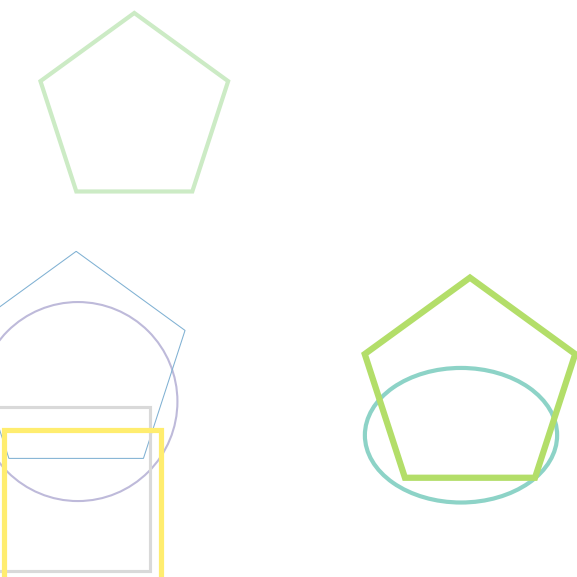[{"shape": "oval", "thickness": 2, "radius": 0.83, "center": [0.798, 0.245]}, {"shape": "circle", "thickness": 1, "radius": 0.86, "center": [0.135, 0.304]}, {"shape": "pentagon", "thickness": 0.5, "radius": 0.99, "center": [0.132, 0.366]}, {"shape": "pentagon", "thickness": 3, "radius": 0.96, "center": [0.814, 0.327]}, {"shape": "square", "thickness": 1.5, "radius": 0.71, "center": [0.117, 0.152]}, {"shape": "pentagon", "thickness": 2, "radius": 0.85, "center": [0.233, 0.806]}, {"shape": "square", "thickness": 2.5, "radius": 0.68, "center": [0.143, 0.119]}]